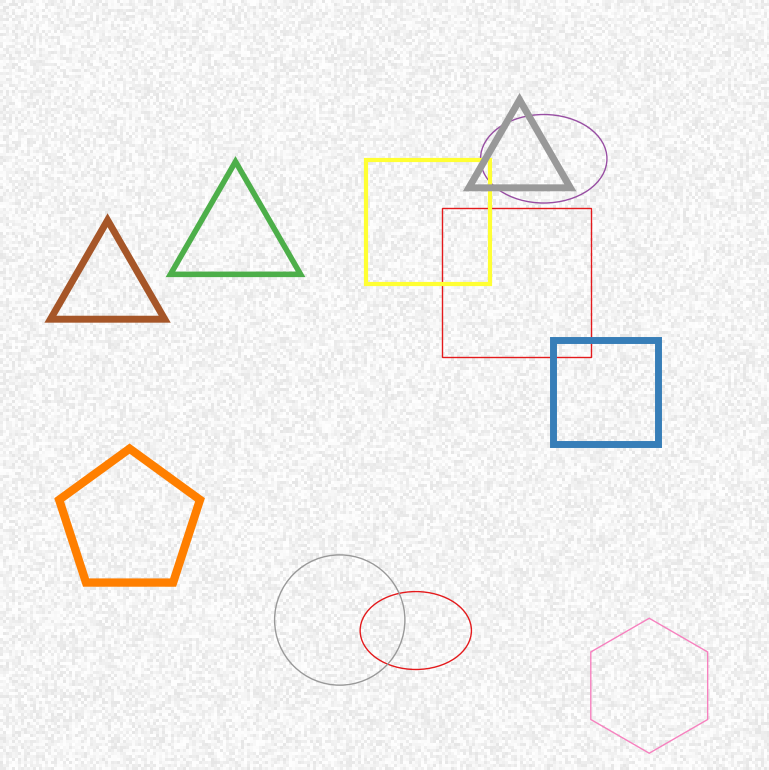[{"shape": "square", "thickness": 0.5, "radius": 0.48, "center": [0.67, 0.633]}, {"shape": "oval", "thickness": 0.5, "radius": 0.36, "center": [0.54, 0.181]}, {"shape": "square", "thickness": 2.5, "radius": 0.34, "center": [0.786, 0.491]}, {"shape": "triangle", "thickness": 2, "radius": 0.49, "center": [0.306, 0.693]}, {"shape": "oval", "thickness": 0.5, "radius": 0.41, "center": [0.706, 0.794]}, {"shape": "pentagon", "thickness": 3, "radius": 0.48, "center": [0.168, 0.321]}, {"shape": "square", "thickness": 1.5, "radius": 0.4, "center": [0.556, 0.711]}, {"shape": "triangle", "thickness": 2.5, "radius": 0.43, "center": [0.14, 0.628]}, {"shape": "hexagon", "thickness": 0.5, "radius": 0.44, "center": [0.843, 0.109]}, {"shape": "triangle", "thickness": 2.5, "radius": 0.38, "center": [0.675, 0.794]}, {"shape": "circle", "thickness": 0.5, "radius": 0.42, "center": [0.441, 0.195]}]